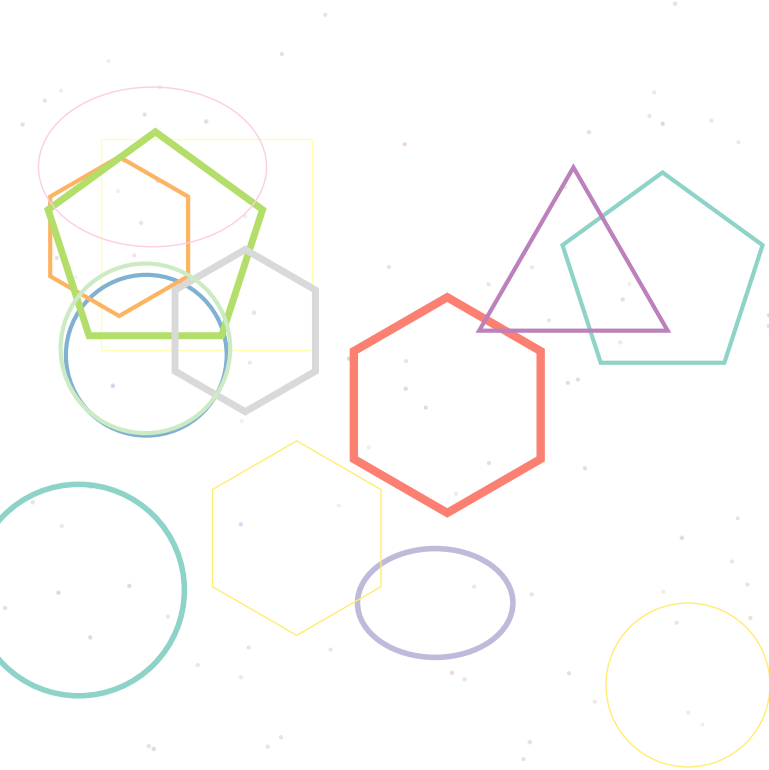[{"shape": "pentagon", "thickness": 1.5, "radius": 0.68, "center": [0.86, 0.639]}, {"shape": "circle", "thickness": 2, "radius": 0.69, "center": [0.102, 0.234]}, {"shape": "square", "thickness": 0.5, "radius": 0.68, "center": [0.268, 0.683]}, {"shape": "oval", "thickness": 2, "radius": 0.5, "center": [0.565, 0.217]}, {"shape": "hexagon", "thickness": 3, "radius": 0.7, "center": [0.581, 0.474]}, {"shape": "circle", "thickness": 1.5, "radius": 0.52, "center": [0.19, 0.539]}, {"shape": "hexagon", "thickness": 1.5, "radius": 0.52, "center": [0.155, 0.693]}, {"shape": "pentagon", "thickness": 2.5, "radius": 0.73, "center": [0.202, 0.682]}, {"shape": "oval", "thickness": 0.5, "radius": 0.74, "center": [0.198, 0.783]}, {"shape": "hexagon", "thickness": 2.5, "radius": 0.53, "center": [0.319, 0.571]}, {"shape": "triangle", "thickness": 1.5, "radius": 0.71, "center": [0.745, 0.641]}, {"shape": "circle", "thickness": 1.5, "radius": 0.55, "center": [0.189, 0.548]}, {"shape": "circle", "thickness": 0.5, "radius": 0.53, "center": [0.893, 0.11]}, {"shape": "hexagon", "thickness": 0.5, "radius": 0.63, "center": [0.385, 0.301]}]